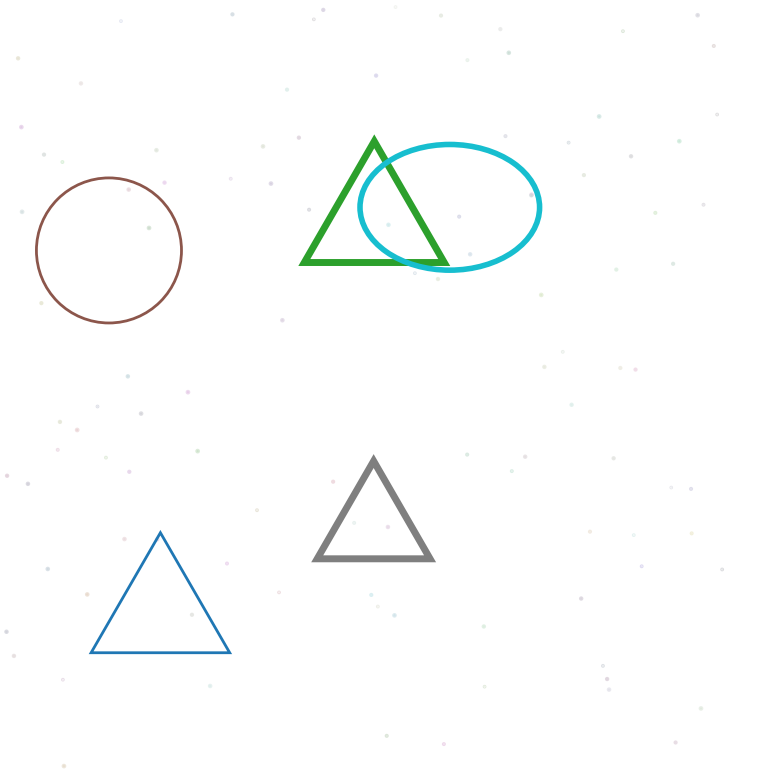[{"shape": "triangle", "thickness": 1, "radius": 0.52, "center": [0.208, 0.204]}, {"shape": "triangle", "thickness": 2.5, "radius": 0.52, "center": [0.486, 0.712]}, {"shape": "circle", "thickness": 1, "radius": 0.47, "center": [0.141, 0.675]}, {"shape": "triangle", "thickness": 2.5, "radius": 0.42, "center": [0.485, 0.317]}, {"shape": "oval", "thickness": 2, "radius": 0.58, "center": [0.584, 0.731]}]